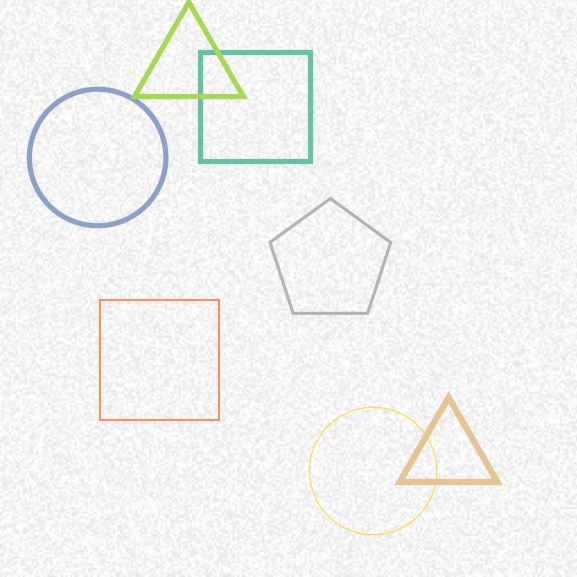[{"shape": "square", "thickness": 2.5, "radius": 0.48, "center": [0.441, 0.815]}, {"shape": "square", "thickness": 1, "radius": 0.52, "center": [0.276, 0.376]}, {"shape": "circle", "thickness": 2.5, "radius": 0.59, "center": [0.169, 0.726]}, {"shape": "triangle", "thickness": 2.5, "radius": 0.54, "center": [0.327, 0.886]}, {"shape": "circle", "thickness": 0.5, "radius": 0.55, "center": [0.646, 0.184]}, {"shape": "triangle", "thickness": 3, "radius": 0.49, "center": [0.777, 0.213]}, {"shape": "pentagon", "thickness": 1.5, "radius": 0.55, "center": [0.572, 0.545]}]